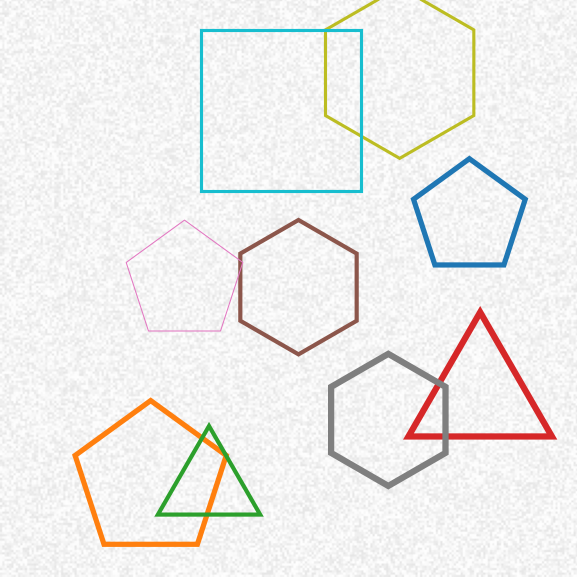[{"shape": "pentagon", "thickness": 2.5, "radius": 0.51, "center": [0.813, 0.623]}, {"shape": "pentagon", "thickness": 2.5, "radius": 0.69, "center": [0.261, 0.168]}, {"shape": "triangle", "thickness": 2, "radius": 0.51, "center": [0.362, 0.159]}, {"shape": "triangle", "thickness": 3, "radius": 0.72, "center": [0.831, 0.315]}, {"shape": "hexagon", "thickness": 2, "radius": 0.58, "center": [0.517, 0.502]}, {"shape": "pentagon", "thickness": 0.5, "radius": 0.53, "center": [0.319, 0.512]}, {"shape": "hexagon", "thickness": 3, "radius": 0.57, "center": [0.672, 0.272]}, {"shape": "hexagon", "thickness": 1.5, "radius": 0.74, "center": [0.692, 0.873]}, {"shape": "square", "thickness": 1.5, "radius": 0.7, "center": [0.487, 0.808]}]